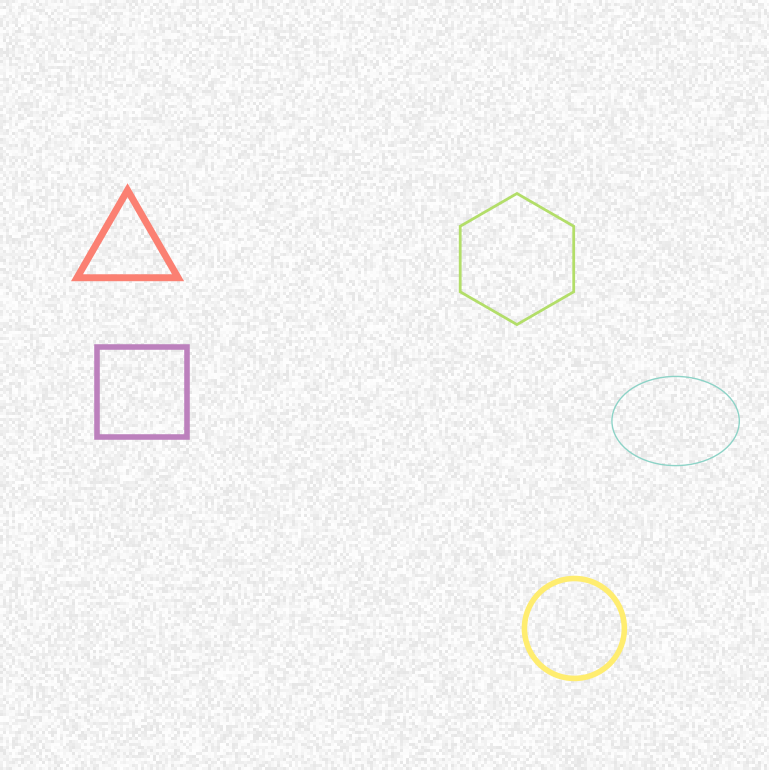[{"shape": "oval", "thickness": 0.5, "radius": 0.41, "center": [0.877, 0.453]}, {"shape": "triangle", "thickness": 2.5, "radius": 0.38, "center": [0.166, 0.677]}, {"shape": "hexagon", "thickness": 1, "radius": 0.43, "center": [0.671, 0.664]}, {"shape": "square", "thickness": 2, "radius": 0.29, "center": [0.184, 0.491]}, {"shape": "circle", "thickness": 2, "radius": 0.32, "center": [0.746, 0.184]}]